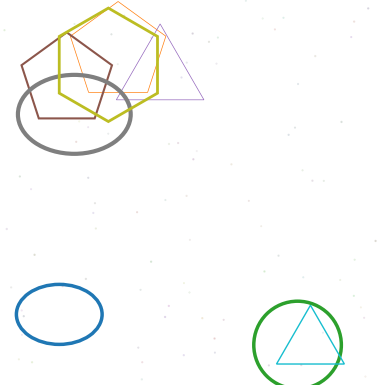[{"shape": "oval", "thickness": 2.5, "radius": 0.56, "center": [0.154, 0.183]}, {"shape": "pentagon", "thickness": 0.5, "radius": 0.65, "center": [0.307, 0.866]}, {"shape": "circle", "thickness": 2.5, "radius": 0.57, "center": [0.773, 0.104]}, {"shape": "triangle", "thickness": 0.5, "radius": 0.66, "center": [0.416, 0.806]}, {"shape": "pentagon", "thickness": 1.5, "radius": 0.62, "center": [0.173, 0.792]}, {"shape": "oval", "thickness": 3, "radius": 0.73, "center": [0.193, 0.703]}, {"shape": "hexagon", "thickness": 2, "radius": 0.74, "center": [0.281, 0.832]}, {"shape": "triangle", "thickness": 1, "radius": 0.51, "center": [0.806, 0.105]}]